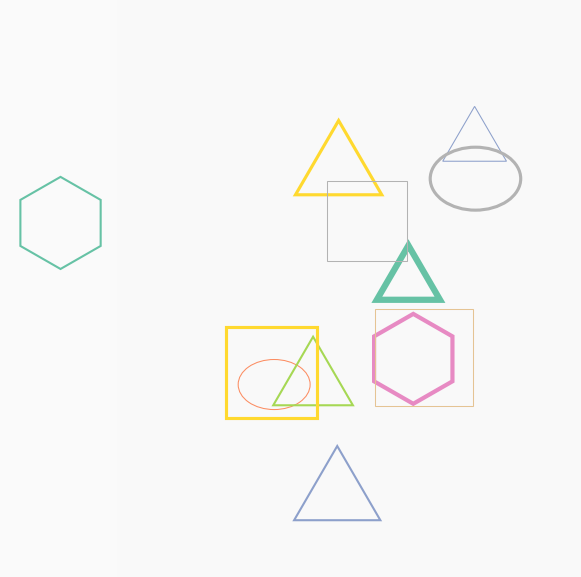[{"shape": "triangle", "thickness": 3, "radius": 0.31, "center": [0.703, 0.511]}, {"shape": "hexagon", "thickness": 1, "radius": 0.4, "center": [0.104, 0.613]}, {"shape": "oval", "thickness": 0.5, "radius": 0.31, "center": [0.472, 0.333]}, {"shape": "triangle", "thickness": 1, "radius": 0.43, "center": [0.58, 0.141]}, {"shape": "triangle", "thickness": 0.5, "radius": 0.32, "center": [0.817, 0.752]}, {"shape": "hexagon", "thickness": 2, "radius": 0.39, "center": [0.711, 0.378]}, {"shape": "triangle", "thickness": 1, "radius": 0.4, "center": [0.539, 0.337]}, {"shape": "square", "thickness": 1.5, "radius": 0.39, "center": [0.467, 0.354]}, {"shape": "triangle", "thickness": 1.5, "radius": 0.43, "center": [0.583, 0.705]}, {"shape": "square", "thickness": 0.5, "radius": 0.42, "center": [0.73, 0.38]}, {"shape": "square", "thickness": 0.5, "radius": 0.35, "center": [0.631, 0.616]}, {"shape": "oval", "thickness": 1.5, "radius": 0.39, "center": [0.818, 0.69]}]